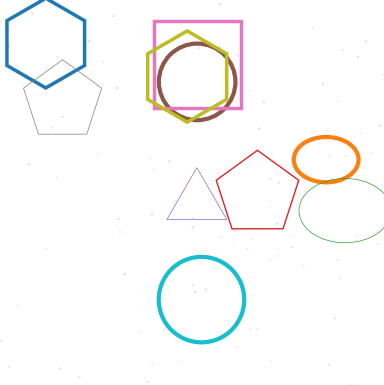[{"shape": "hexagon", "thickness": 2.5, "radius": 0.58, "center": [0.119, 0.888]}, {"shape": "oval", "thickness": 3, "radius": 0.42, "center": [0.847, 0.585]}, {"shape": "oval", "thickness": 0.5, "radius": 0.6, "center": [0.896, 0.453]}, {"shape": "pentagon", "thickness": 1, "radius": 0.56, "center": [0.669, 0.497]}, {"shape": "triangle", "thickness": 0.5, "radius": 0.45, "center": [0.511, 0.475]}, {"shape": "circle", "thickness": 3, "radius": 0.5, "center": [0.512, 0.787]}, {"shape": "square", "thickness": 2.5, "radius": 0.56, "center": [0.513, 0.832]}, {"shape": "pentagon", "thickness": 0.5, "radius": 0.53, "center": [0.163, 0.738]}, {"shape": "hexagon", "thickness": 2.5, "radius": 0.59, "center": [0.486, 0.801]}, {"shape": "circle", "thickness": 3, "radius": 0.56, "center": [0.523, 0.222]}]